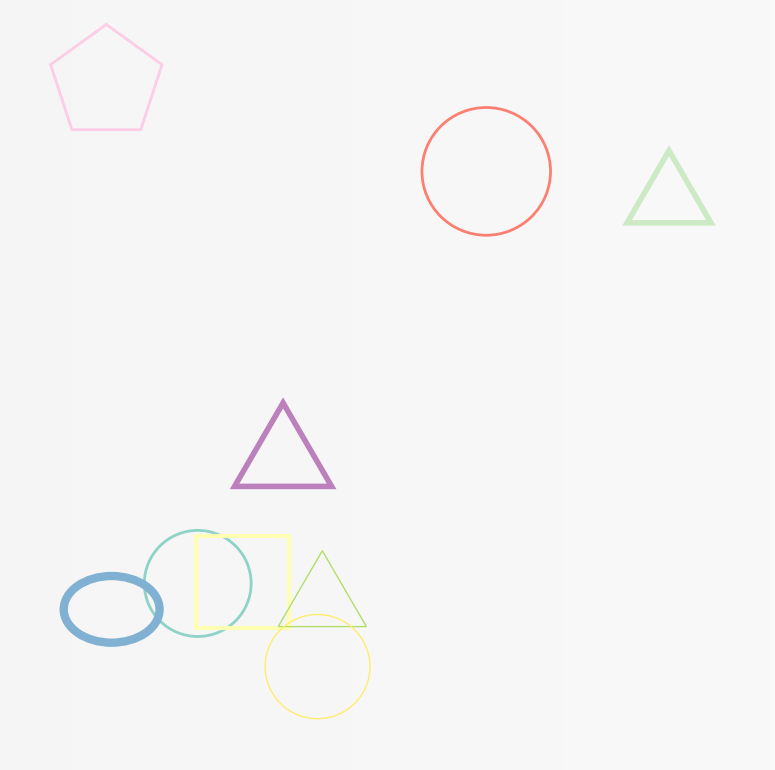[{"shape": "circle", "thickness": 1, "radius": 0.34, "center": [0.255, 0.242]}, {"shape": "square", "thickness": 1.5, "radius": 0.3, "center": [0.313, 0.245]}, {"shape": "circle", "thickness": 1, "radius": 0.41, "center": [0.627, 0.777]}, {"shape": "oval", "thickness": 3, "radius": 0.31, "center": [0.144, 0.209]}, {"shape": "triangle", "thickness": 0.5, "radius": 0.33, "center": [0.416, 0.219]}, {"shape": "pentagon", "thickness": 1, "radius": 0.38, "center": [0.137, 0.893]}, {"shape": "triangle", "thickness": 2, "radius": 0.36, "center": [0.365, 0.404]}, {"shape": "triangle", "thickness": 2, "radius": 0.31, "center": [0.863, 0.742]}, {"shape": "circle", "thickness": 0.5, "radius": 0.34, "center": [0.41, 0.134]}]